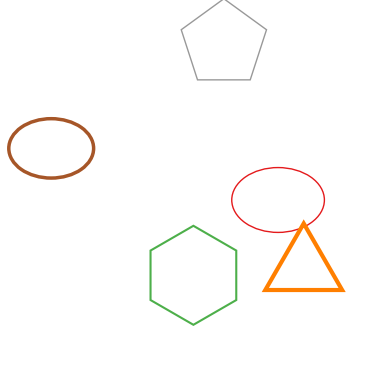[{"shape": "oval", "thickness": 1, "radius": 0.6, "center": [0.722, 0.481]}, {"shape": "hexagon", "thickness": 1.5, "radius": 0.64, "center": [0.502, 0.285]}, {"shape": "triangle", "thickness": 3, "radius": 0.58, "center": [0.789, 0.304]}, {"shape": "oval", "thickness": 2.5, "radius": 0.55, "center": [0.133, 0.615]}, {"shape": "pentagon", "thickness": 1, "radius": 0.58, "center": [0.581, 0.887]}]